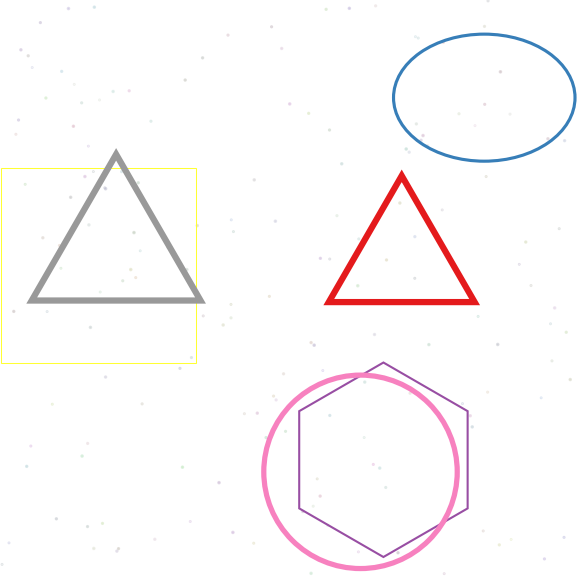[{"shape": "triangle", "thickness": 3, "radius": 0.73, "center": [0.696, 0.549]}, {"shape": "oval", "thickness": 1.5, "radius": 0.79, "center": [0.839, 0.83]}, {"shape": "hexagon", "thickness": 1, "radius": 0.84, "center": [0.664, 0.203]}, {"shape": "square", "thickness": 0.5, "radius": 0.84, "center": [0.171, 0.54]}, {"shape": "circle", "thickness": 2.5, "radius": 0.84, "center": [0.624, 0.182]}, {"shape": "triangle", "thickness": 3, "radius": 0.84, "center": [0.201, 0.563]}]